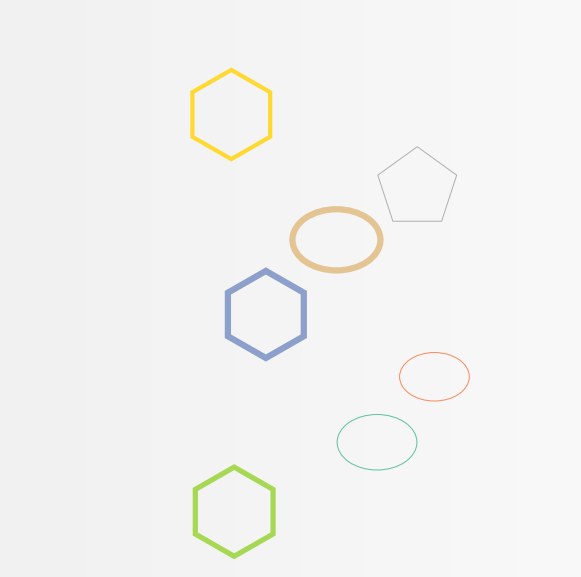[{"shape": "oval", "thickness": 0.5, "radius": 0.34, "center": [0.649, 0.233]}, {"shape": "oval", "thickness": 0.5, "radius": 0.3, "center": [0.747, 0.347]}, {"shape": "hexagon", "thickness": 3, "radius": 0.38, "center": [0.457, 0.455]}, {"shape": "hexagon", "thickness": 2.5, "radius": 0.39, "center": [0.403, 0.113]}, {"shape": "hexagon", "thickness": 2, "radius": 0.39, "center": [0.398, 0.801]}, {"shape": "oval", "thickness": 3, "radius": 0.38, "center": [0.579, 0.584]}, {"shape": "pentagon", "thickness": 0.5, "radius": 0.36, "center": [0.718, 0.674]}]